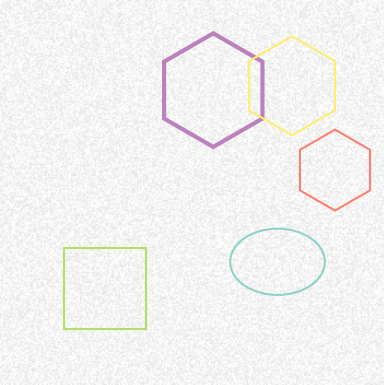[{"shape": "oval", "thickness": 1.5, "radius": 0.61, "center": [0.721, 0.32]}, {"shape": "hexagon", "thickness": 1.5, "radius": 0.53, "center": [0.87, 0.558]}, {"shape": "square", "thickness": 1.5, "radius": 0.53, "center": [0.273, 0.25]}, {"shape": "hexagon", "thickness": 3, "radius": 0.74, "center": [0.554, 0.766]}, {"shape": "hexagon", "thickness": 1.5, "radius": 0.64, "center": [0.759, 0.777]}]